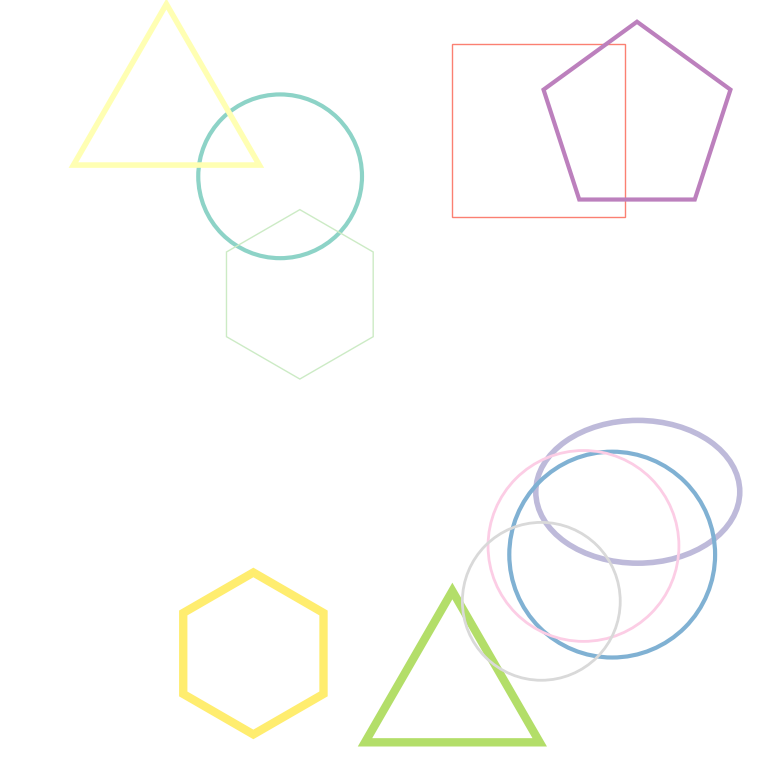[{"shape": "circle", "thickness": 1.5, "radius": 0.53, "center": [0.364, 0.771]}, {"shape": "triangle", "thickness": 2, "radius": 0.7, "center": [0.216, 0.855]}, {"shape": "oval", "thickness": 2, "radius": 0.66, "center": [0.828, 0.361]}, {"shape": "square", "thickness": 0.5, "radius": 0.56, "center": [0.699, 0.83]}, {"shape": "circle", "thickness": 1.5, "radius": 0.67, "center": [0.795, 0.28]}, {"shape": "triangle", "thickness": 3, "radius": 0.66, "center": [0.587, 0.101]}, {"shape": "circle", "thickness": 1, "radius": 0.62, "center": [0.758, 0.291]}, {"shape": "circle", "thickness": 1, "radius": 0.51, "center": [0.703, 0.219]}, {"shape": "pentagon", "thickness": 1.5, "radius": 0.64, "center": [0.827, 0.844]}, {"shape": "hexagon", "thickness": 0.5, "radius": 0.55, "center": [0.389, 0.618]}, {"shape": "hexagon", "thickness": 3, "radius": 0.53, "center": [0.329, 0.151]}]